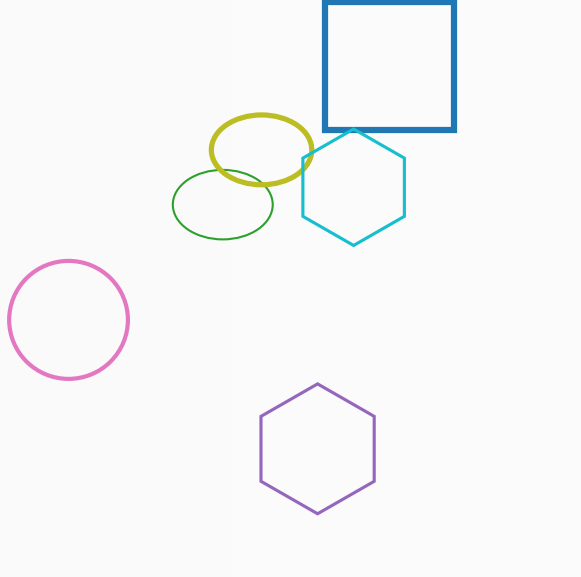[{"shape": "square", "thickness": 3, "radius": 0.55, "center": [0.67, 0.884]}, {"shape": "oval", "thickness": 1, "radius": 0.43, "center": [0.383, 0.645]}, {"shape": "hexagon", "thickness": 1.5, "radius": 0.56, "center": [0.546, 0.222]}, {"shape": "circle", "thickness": 2, "radius": 0.51, "center": [0.118, 0.445]}, {"shape": "oval", "thickness": 2.5, "radius": 0.43, "center": [0.45, 0.74]}, {"shape": "hexagon", "thickness": 1.5, "radius": 0.5, "center": [0.608, 0.675]}]